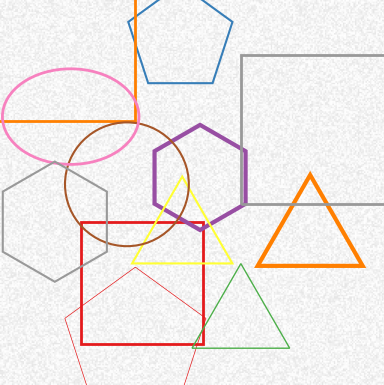[{"shape": "pentagon", "thickness": 0.5, "radius": 0.96, "center": [0.352, 0.114]}, {"shape": "square", "thickness": 2, "radius": 0.79, "center": [0.369, 0.265]}, {"shape": "pentagon", "thickness": 1.5, "radius": 0.71, "center": [0.469, 0.899]}, {"shape": "triangle", "thickness": 1, "radius": 0.73, "center": [0.626, 0.169]}, {"shape": "hexagon", "thickness": 3, "radius": 0.68, "center": [0.52, 0.539]}, {"shape": "triangle", "thickness": 3, "radius": 0.79, "center": [0.806, 0.388]}, {"shape": "square", "thickness": 2, "radius": 0.9, "center": [0.173, 0.865]}, {"shape": "triangle", "thickness": 1.5, "radius": 0.75, "center": [0.473, 0.391]}, {"shape": "circle", "thickness": 1.5, "radius": 0.8, "center": [0.33, 0.521]}, {"shape": "oval", "thickness": 2, "radius": 0.89, "center": [0.184, 0.697]}, {"shape": "hexagon", "thickness": 1.5, "radius": 0.78, "center": [0.142, 0.424]}, {"shape": "square", "thickness": 2, "radius": 0.97, "center": [0.818, 0.664]}]